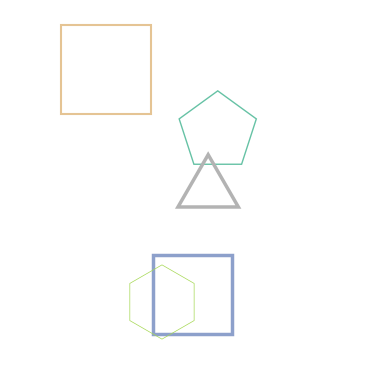[{"shape": "pentagon", "thickness": 1, "radius": 0.53, "center": [0.566, 0.659]}, {"shape": "square", "thickness": 2.5, "radius": 0.51, "center": [0.5, 0.235]}, {"shape": "hexagon", "thickness": 0.5, "radius": 0.48, "center": [0.421, 0.216]}, {"shape": "square", "thickness": 1.5, "radius": 0.58, "center": [0.276, 0.82]}, {"shape": "triangle", "thickness": 2.5, "radius": 0.45, "center": [0.541, 0.508]}]